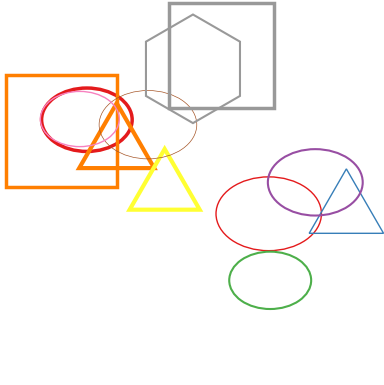[{"shape": "oval", "thickness": 1, "radius": 0.68, "center": [0.698, 0.445]}, {"shape": "oval", "thickness": 2.5, "radius": 0.59, "center": [0.226, 0.689]}, {"shape": "triangle", "thickness": 1, "radius": 0.56, "center": [0.9, 0.45]}, {"shape": "oval", "thickness": 1.5, "radius": 0.53, "center": [0.702, 0.272]}, {"shape": "oval", "thickness": 1.5, "radius": 0.62, "center": [0.819, 0.526]}, {"shape": "square", "thickness": 2.5, "radius": 0.72, "center": [0.161, 0.66]}, {"shape": "triangle", "thickness": 3, "radius": 0.56, "center": [0.303, 0.62]}, {"shape": "triangle", "thickness": 3, "radius": 0.53, "center": [0.428, 0.508]}, {"shape": "oval", "thickness": 0.5, "radius": 0.63, "center": [0.384, 0.676]}, {"shape": "oval", "thickness": 1, "radius": 0.51, "center": [0.207, 0.691]}, {"shape": "hexagon", "thickness": 1.5, "radius": 0.71, "center": [0.501, 0.821]}, {"shape": "square", "thickness": 2.5, "radius": 0.68, "center": [0.575, 0.856]}]